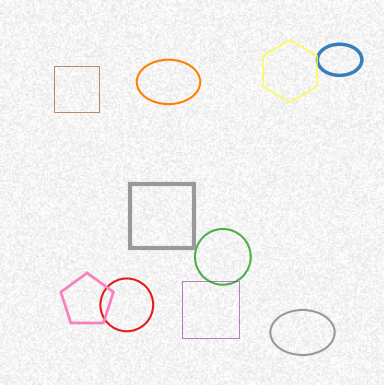[{"shape": "circle", "thickness": 1.5, "radius": 0.34, "center": [0.329, 0.208]}, {"shape": "oval", "thickness": 2.5, "radius": 0.29, "center": [0.882, 0.845]}, {"shape": "circle", "thickness": 1.5, "radius": 0.36, "center": [0.579, 0.333]}, {"shape": "square", "thickness": 0.5, "radius": 0.37, "center": [0.547, 0.195]}, {"shape": "oval", "thickness": 1.5, "radius": 0.41, "center": [0.438, 0.787]}, {"shape": "hexagon", "thickness": 1, "radius": 0.4, "center": [0.754, 0.815]}, {"shape": "square", "thickness": 0.5, "radius": 0.29, "center": [0.199, 0.769]}, {"shape": "pentagon", "thickness": 2, "radius": 0.36, "center": [0.226, 0.219]}, {"shape": "square", "thickness": 3, "radius": 0.42, "center": [0.421, 0.438]}, {"shape": "oval", "thickness": 1.5, "radius": 0.42, "center": [0.786, 0.136]}]